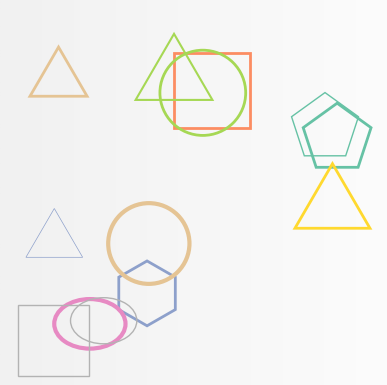[{"shape": "pentagon", "thickness": 1, "radius": 0.45, "center": [0.839, 0.669]}, {"shape": "pentagon", "thickness": 2, "radius": 0.46, "center": [0.87, 0.64]}, {"shape": "square", "thickness": 2, "radius": 0.49, "center": [0.547, 0.764]}, {"shape": "hexagon", "thickness": 2, "radius": 0.42, "center": [0.379, 0.238]}, {"shape": "triangle", "thickness": 0.5, "radius": 0.42, "center": [0.14, 0.374]}, {"shape": "oval", "thickness": 3, "radius": 0.46, "center": [0.232, 0.159]}, {"shape": "triangle", "thickness": 1.5, "radius": 0.57, "center": [0.449, 0.798]}, {"shape": "circle", "thickness": 2, "radius": 0.55, "center": [0.523, 0.759]}, {"shape": "triangle", "thickness": 2, "radius": 0.56, "center": [0.858, 0.463]}, {"shape": "circle", "thickness": 3, "radius": 0.52, "center": [0.384, 0.368]}, {"shape": "triangle", "thickness": 2, "radius": 0.43, "center": [0.151, 0.793]}, {"shape": "oval", "thickness": 1, "radius": 0.43, "center": [0.268, 0.167]}, {"shape": "square", "thickness": 1, "radius": 0.46, "center": [0.137, 0.115]}]